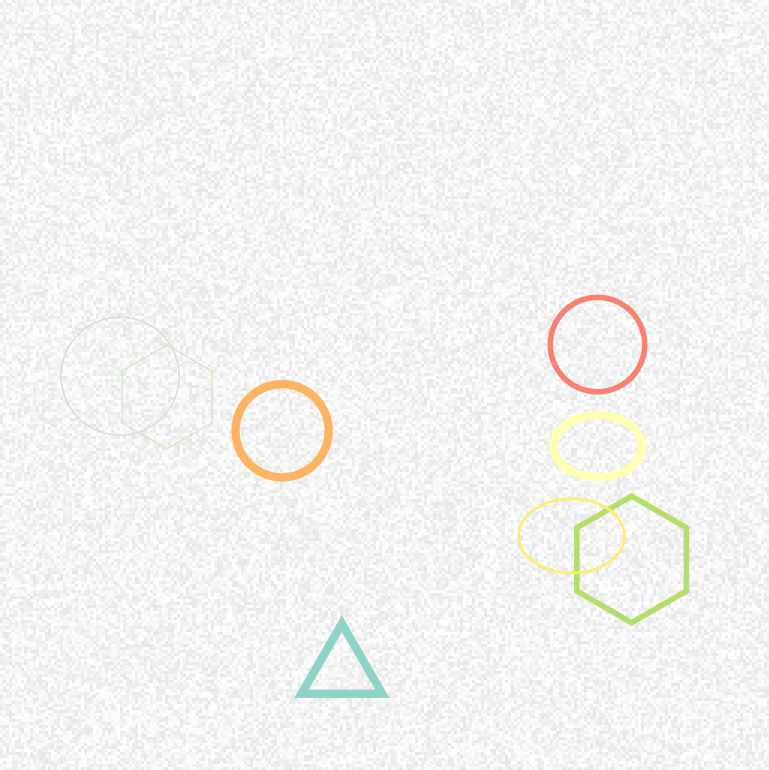[{"shape": "triangle", "thickness": 3, "radius": 0.3, "center": [0.444, 0.129]}, {"shape": "oval", "thickness": 3, "radius": 0.29, "center": [0.776, 0.421]}, {"shape": "circle", "thickness": 2, "radius": 0.31, "center": [0.776, 0.552]}, {"shape": "circle", "thickness": 3, "radius": 0.3, "center": [0.366, 0.441]}, {"shape": "hexagon", "thickness": 2, "radius": 0.41, "center": [0.82, 0.273]}, {"shape": "circle", "thickness": 0.5, "radius": 0.38, "center": [0.156, 0.512]}, {"shape": "hexagon", "thickness": 0.5, "radius": 0.34, "center": [0.217, 0.484]}, {"shape": "oval", "thickness": 1, "radius": 0.34, "center": [0.742, 0.304]}]